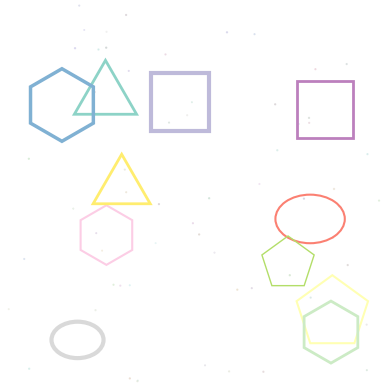[{"shape": "triangle", "thickness": 2, "radius": 0.47, "center": [0.274, 0.75]}, {"shape": "pentagon", "thickness": 1.5, "radius": 0.49, "center": [0.863, 0.188]}, {"shape": "square", "thickness": 3, "radius": 0.38, "center": [0.467, 0.735]}, {"shape": "oval", "thickness": 1.5, "radius": 0.45, "center": [0.805, 0.431]}, {"shape": "hexagon", "thickness": 2.5, "radius": 0.47, "center": [0.161, 0.727]}, {"shape": "pentagon", "thickness": 1, "radius": 0.36, "center": [0.748, 0.316]}, {"shape": "hexagon", "thickness": 1.5, "radius": 0.39, "center": [0.276, 0.389]}, {"shape": "oval", "thickness": 3, "radius": 0.34, "center": [0.201, 0.117]}, {"shape": "square", "thickness": 2, "radius": 0.37, "center": [0.844, 0.716]}, {"shape": "hexagon", "thickness": 2, "radius": 0.4, "center": [0.86, 0.137]}, {"shape": "triangle", "thickness": 2, "radius": 0.43, "center": [0.316, 0.514]}]